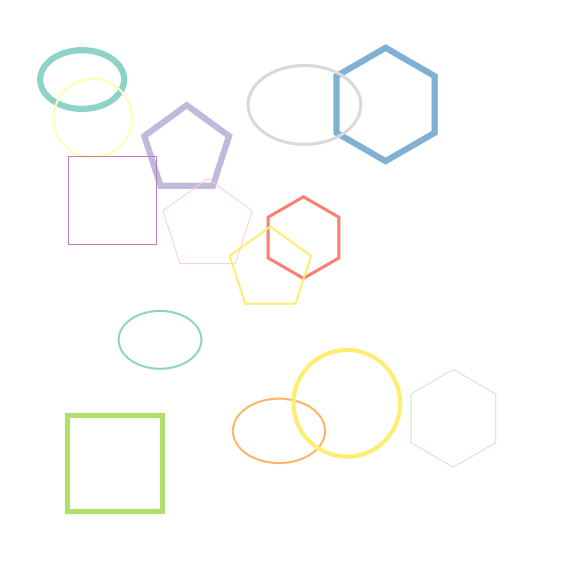[{"shape": "oval", "thickness": 1, "radius": 0.36, "center": [0.277, 0.411]}, {"shape": "oval", "thickness": 3, "radius": 0.36, "center": [0.142, 0.861]}, {"shape": "circle", "thickness": 1, "radius": 0.34, "center": [0.161, 0.795]}, {"shape": "pentagon", "thickness": 3, "radius": 0.39, "center": [0.323, 0.74]}, {"shape": "hexagon", "thickness": 1.5, "radius": 0.35, "center": [0.525, 0.588]}, {"shape": "hexagon", "thickness": 3, "radius": 0.49, "center": [0.668, 0.818]}, {"shape": "oval", "thickness": 1, "radius": 0.4, "center": [0.483, 0.253]}, {"shape": "square", "thickness": 2.5, "radius": 0.41, "center": [0.198, 0.197]}, {"shape": "pentagon", "thickness": 0.5, "radius": 0.41, "center": [0.36, 0.609]}, {"shape": "oval", "thickness": 1.5, "radius": 0.49, "center": [0.527, 0.817]}, {"shape": "square", "thickness": 0.5, "radius": 0.38, "center": [0.195, 0.653]}, {"shape": "hexagon", "thickness": 0.5, "radius": 0.42, "center": [0.785, 0.275]}, {"shape": "circle", "thickness": 2, "radius": 0.46, "center": [0.601, 0.301]}, {"shape": "pentagon", "thickness": 1, "radius": 0.37, "center": [0.468, 0.533]}]